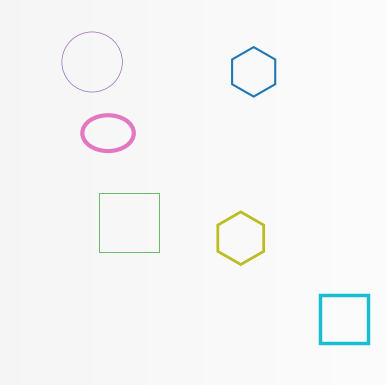[{"shape": "hexagon", "thickness": 1.5, "radius": 0.32, "center": [0.655, 0.813]}, {"shape": "square", "thickness": 0.5, "radius": 0.39, "center": [0.333, 0.422]}, {"shape": "circle", "thickness": 0.5, "radius": 0.39, "center": [0.238, 0.839]}, {"shape": "oval", "thickness": 3, "radius": 0.33, "center": [0.279, 0.654]}, {"shape": "hexagon", "thickness": 2, "radius": 0.34, "center": [0.621, 0.381]}, {"shape": "square", "thickness": 2.5, "radius": 0.31, "center": [0.887, 0.172]}]